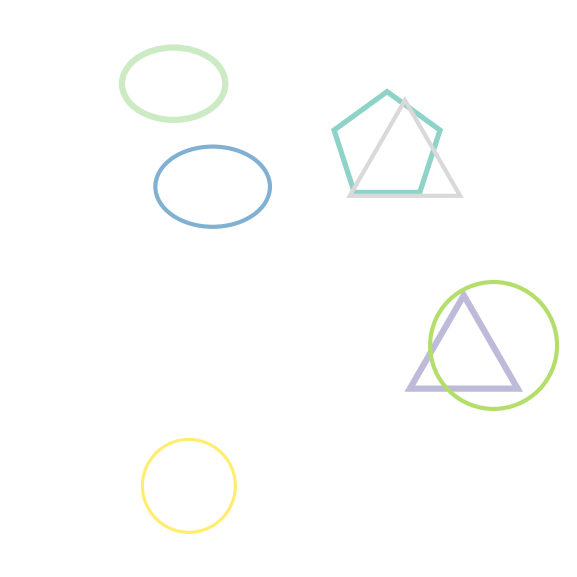[{"shape": "pentagon", "thickness": 2.5, "radius": 0.48, "center": [0.67, 0.744]}, {"shape": "triangle", "thickness": 3, "radius": 0.54, "center": [0.803, 0.38]}, {"shape": "oval", "thickness": 2, "radius": 0.5, "center": [0.368, 0.676]}, {"shape": "circle", "thickness": 2, "radius": 0.55, "center": [0.855, 0.401]}, {"shape": "triangle", "thickness": 2, "radius": 0.55, "center": [0.701, 0.715]}, {"shape": "oval", "thickness": 3, "radius": 0.45, "center": [0.301, 0.854]}, {"shape": "circle", "thickness": 1.5, "radius": 0.4, "center": [0.327, 0.158]}]